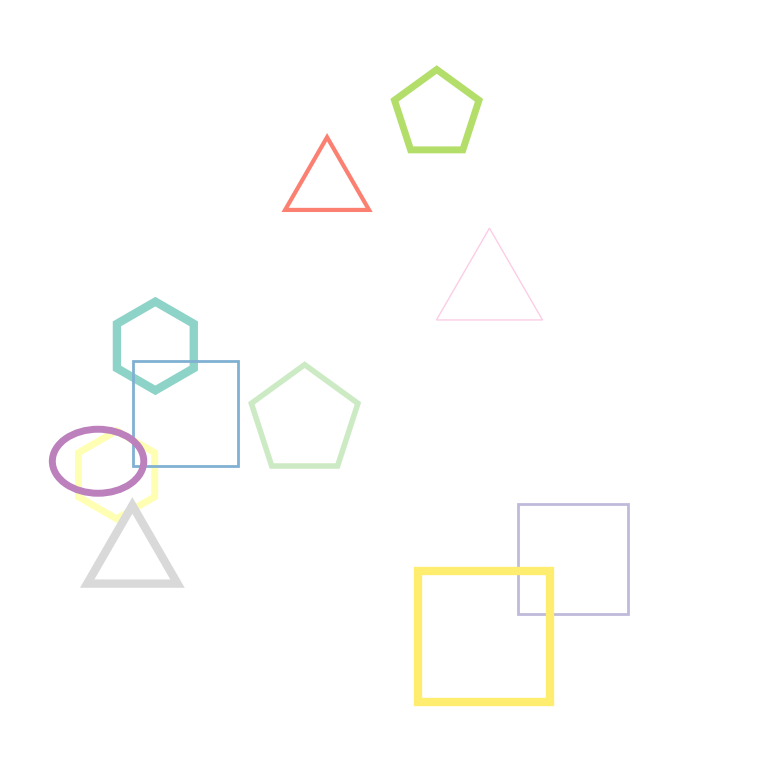[{"shape": "hexagon", "thickness": 3, "radius": 0.29, "center": [0.202, 0.551]}, {"shape": "hexagon", "thickness": 2.5, "radius": 0.29, "center": [0.151, 0.383]}, {"shape": "square", "thickness": 1, "radius": 0.36, "center": [0.744, 0.275]}, {"shape": "triangle", "thickness": 1.5, "radius": 0.31, "center": [0.425, 0.759]}, {"shape": "square", "thickness": 1, "radius": 0.34, "center": [0.241, 0.463]}, {"shape": "pentagon", "thickness": 2.5, "radius": 0.29, "center": [0.567, 0.852]}, {"shape": "triangle", "thickness": 0.5, "radius": 0.4, "center": [0.636, 0.624]}, {"shape": "triangle", "thickness": 3, "radius": 0.34, "center": [0.172, 0.276]}, {"shape": "oval", "thickness": 2.5, "radius": 0.3, "center": [0.127, 0.401]}, {"shape": "pentagon", "thickness": 2, "radius": 0.36, "center": [0.396, 0.454]}, {"shape": "square", "thickness": 3, "radius": 0.43, "center": [0.629, 0.173]}]